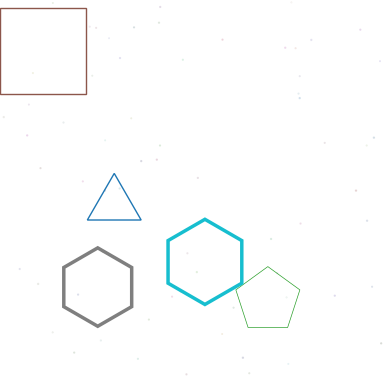[{"shape": "triangle", "thickness": 1, "radius": 0.4, "center": [0.297, 0.469]}, {"shape": "pentagon", "thickness": 0.5, "radius": 0.44, "center": [0.696, 0.22]}, {"shape": "square", "thickness": 1, "radius": 0.56, "center": [0.113, 0.867]}, {"shape": "hexagon", "thickness": 2.5, "radius": 0.51, "center": [0.254, 0.254]}, {"shape": "hexagon", "thickness": 2.5, "radius": 0.55, "center": [0.532, 0.32]}]